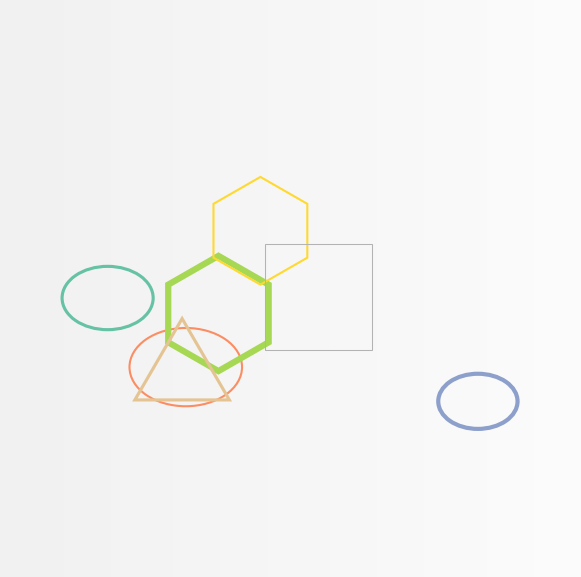[{"shape": "oval", "thickness": 1.5, "radius": 0.39, "center": [0.185, 0.483]}, {"shape": "oval", "thickness": 1, "radius": 0.48, "center": [0.32, 0.363]}, {"shape": "oval", "thickness": 2, "radius": 0.34, "center": [0.822, 0.304]}, {"shape": "hexagon", "thickness": 3, "radius": 0.5, "center": [0.376, 0.456]}, {"shape": "hexagon", "thickness": 1, "radius": 0.47, "center": [0.448, 0.6]}, {"shape": "triangle", "thickness": 1.5, "radius": 0.47, "center": [0.313, 0.354]}, {"shape": "square", "thickness": 0.5, "radius": 0.46, "center": [0.548, 0.485]}]